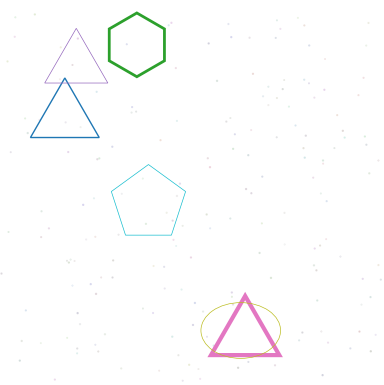[{"shape": "triangle", "thickness": 1, "radius": 0.52, "center": [0.168, 0.694]}, {"shape": "hexagon", "thickness": 2, "radius": 0.41, "center": [0.355, 0.884]}, {"shape": "triangle", "thickness": 0.5, "radius": 0.47, "center": [0.198, 0.832]}, {"shape": "triangle", "thickness": 3, "radius": 0.51, "center": [0.637, 0.129]}, {"shape": "oval", "thickness": 0.5, "radius": 0.52, "center": [0.625, 0.142]}, {"shape": "pentagon", "thickness": 0.5, "radius": 0.51, "center": [0.386, 0.471]}]